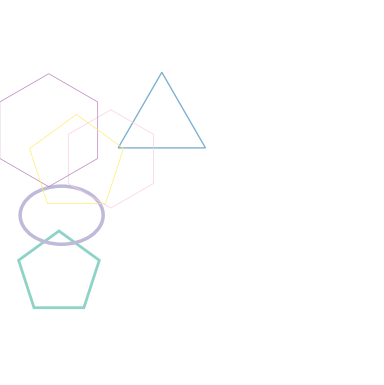[{"shape": "pentagon", "thickness": 2, "radius": 0.55, "center": [0.153, 0.29]}, {"shape": "oval", "thickness": 2.5, "radius": 0.54, "center": [0.16, 0.441]}, {"shape": "triangle", "thickness": 1, "radius": 0.65, "center": [0.42, 0.681]}, {"shape": "hexagon", "thickness": 0.5, "radius": 0.64, "center": [0.288, 0.587]}, {"shape": "hexagon", "thickness": 0.5, "radius": 0.73, "center": [0.127, 0.662]}, {"shape": "pentagon", "thickness": 0.5, "radius": 0.64, "center": [0.199, 0.575]}]